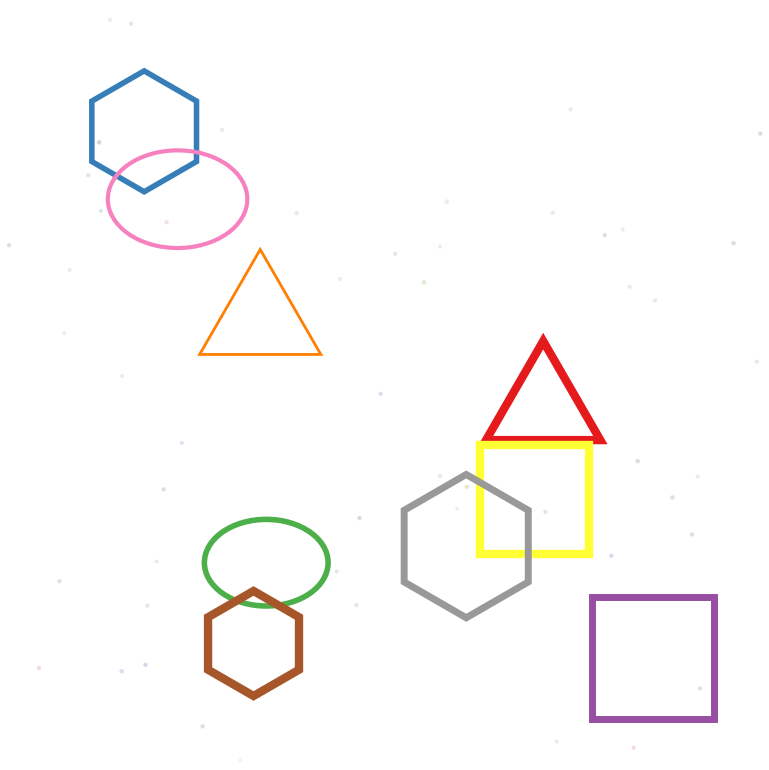[{"shape": "triangle", "thickness": 3, "radius": 0.43, "center": [0.705, 0.471]}, {"shape": "hexagon", "thickness": 2, "radius": 0.39, "center": [0.187, 0.829]}, {"shape": "oval", "thickness": 2, "radius": 0.4, "center": [0.346, 0.269]}, {"shape": "square", "thickness": 2.5, "radius": 0.39, "center": [0.848, 0.146]}, {"shape": "triangle", "thickness": 1, "radius": 0.45, "center": [0.338, 0.585]}, {"shape": "square", "thickness": 3, "radius": 0.35, "center": [0.694, 0.351]}, {"shape": "hexagon", "thickness": 3, "radius": 0.34, "center": [0.329, 0.164]}, {"shape": "oval", "thickness": 1.5, "radius": 0.45, "center": [0.231, 0.741]}, {"shape": "hexagon", "thickness": 2.5, "radius": 0.47, "center": [0.605, 0.291]}]